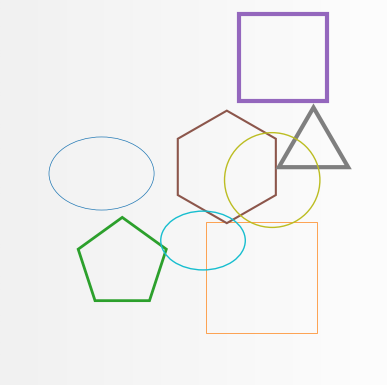[{"shape": "oval", "thickness": 0.5, "radius": 0.68, "center": [0.262, 0.549]}, {"shape": "square", "thickness": 0.5, "radius": 0.72, "center": [0.676, 0.279]}, {"shape": "pentagon", "thickness": 2, "radius": 0.6, "center": [0.315, 0.316]}, {"shape": "square", "thickness": 3, "radius": 0.57, "center": [0.731, 0.851]}, {"shape": "hexagon", "thickness": 1.5, "radius": 0.73, "center": [0.585, 0.566]}, {"shape": "triangle", "thickness": 3, "radius": 0.52, "center": [0.809, 0.617]}, {"shape": "circle", "thickness": 1, "radius": 0.62, "center": [0.702, 0.532]}, {"shape": "oval", "thickness": 1, "radius": 0.55, "center": [0.524, 0.375]}]